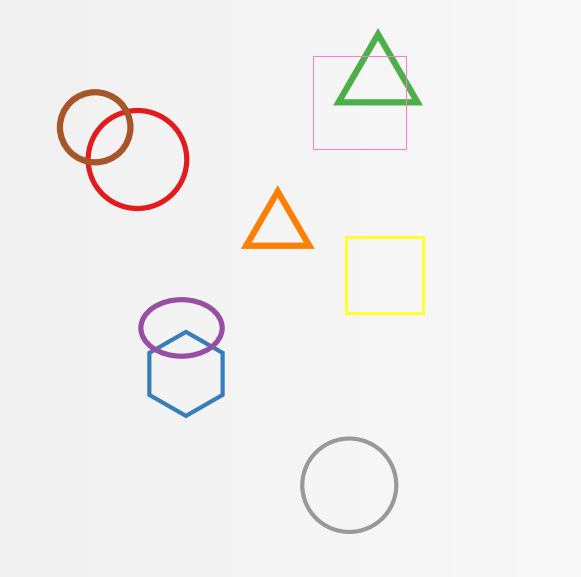[{"shape": "circle", "thickness": 2.5, "radius": 0.42, "center": [0.236, 0.723]}, {"shape": "hexagon", "thickness": 2, "radius": 0.36, "center": [0.32, 0.352]}, {"shape": "triangle", "thickness": 3, "radius": 0.39, "center": [0.65, 0.861]}, {"shape": "oval", "thickness": 2.5, "radius": 0.35, "center": [0.312, 0.431]}, {"shape": "triangle", "thickness": 3, "radius": 0.31, "center": [0.478, 0.605]}, {"shape": "square", "thickness": 1.5, "radius": 0.33, "center": [0.662, 0.523]}, {"shape": "circle", "thickness": 3, "radius": 0.3, "center": [0.164, 0.779]}, {"shape": "square", "thickness": 0.5, "radius": 0.4, "center": [0.619, 0.822]}, {"shape": "circle", "thickness": 2, "radius": 0.4, "center": [0.601, 0.159]}]